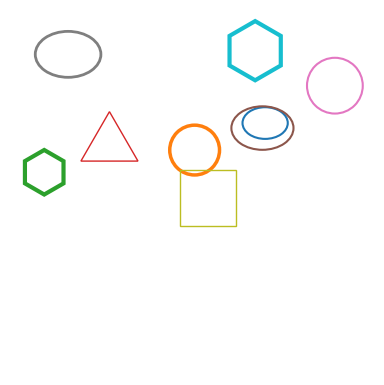[{"shape": "oval", "thickness": 1.5, "radius": 0.29, "center": [0.689, 0.68]}, {"shape": "circle", "thickness": 2.5, "radius": 0.32, "center": [0.506, 0.61]}, {"shape": "hexagon", "thickness": 3, "radius": 0.29, "center": [0.115, 0.553]}, {"shape": "triangle", "thickness": 1, "radius": 0.43, "center": [0.284, 0.624]}, {"shape": "oval", "thickness": 1.5, "radius": 0.4, "center": [0.682, 0.667]}, {"shape": "circle", "thickness": 1.5, "radius": 0.36, "center": [0.87, 0.777]}, {"shape": "oval", "thickness": 2, "radius": 0.43, "center": [0.177, 0.859]}, {"shape": "square", "thickness": 1, "radius": 0.36, "center": [0.54, 0.486]}, {"shape": "hexagon", "thickness": 3, "radius": 0.38, "center": [0.663, 0.868]}]